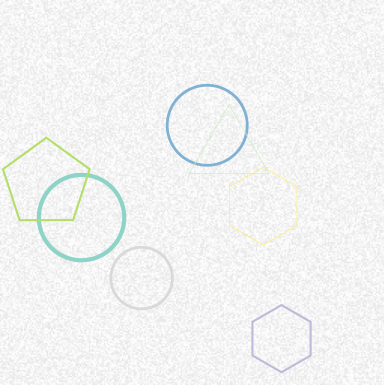[{"shape": "circle", "thickness": 3, "radius": 0.55, "center": [0.212, 0.435]}, {"shape": "hexagon", "thickness": 1.5, "radius": 0.44, "center": [0.731, 0.12]}, {"shape": "circle", "thickness": 2, "radius": 0.52, "center": [0.538, 0.675]}, {"shape": "pentagon", "thickness": 1.5, "radius": 0.59, "center": [0.12, 0.524]}, {"shape": "circle", "thickness": 2, "radius": 0.4, "center": [0.368, 0.278]}, {"shape": "triangle", "thickness": 0.5, "radius": 0.6, "center": [0.595, 0.609]}, {"shape": "hexagon", "thickness": 0.5, "radius": 0.51, "center": [0.684, 0.465]}]